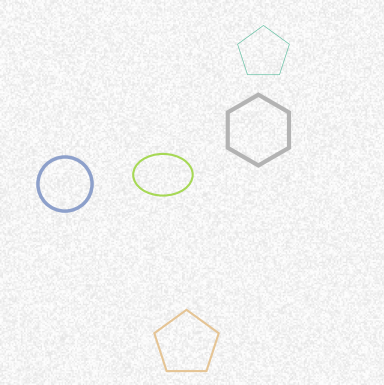[{"shape": "pentagon", "thickness": 0.5, "radius": 0.35, "center": [0.684, 0.863]}, {"shape": "circle", "thickness": 2.5, "radius": 0.35, "center": [0.169, 0.522]}, {"shape": "oval", "thickness": 1.5, "radius": 0.39, "center": [0.423, 0.546]}, {"shape": "pentagon", "thickness": 1.5, "radius": 0.44, "center": [0.485, 0.107]}, {"shape": "hexagon", "thickness": 3, "radius": 0.46, "center": [0.671, 0.662]}]